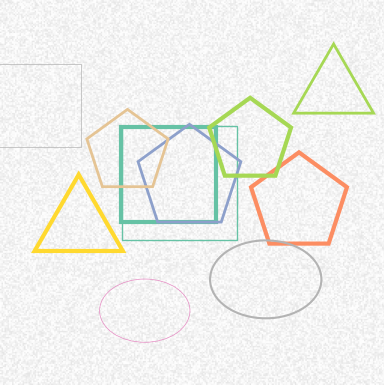[{"shape": "square", "thickness": 3, "radius": 0.62, "center": [0.438, 0.546]}, {"shape": "square", "thickness": 1, "radius": 0.74, "center": [0.467, 0.524]}, {"shape": "pentagon", "thickness": 3, "radius": 0.66, "center": [0.777, 0.473]}, {"shape": "pentagon", "thickness": 2, "radius": 0.7, "center": [0.492, 0.537]}, {"shape": "oval", "thickness": 0.5, "radius": 0.59, "center": [0.376, 0.193]}, {"shape": "triangle", "thickness": 2, "radius": 0.6, "center": [0.866, 0.766]}, {"shape": "pentagon", "thickness": 3, "radius": 0.56, "center": [0.65, 0.634]}, {"shape": "triangle", "thickness": 3, "radius": 0.66, "center": [0.204, 0.414]}, {"shape": "pentagon", "thickness": 2, "radius": 0.55, "center": [0.331, 0.605]}, {"shape": "square", "thickness": 0.5, "radius": 0.53, "center": [0.103, 0.726]}, {"shape": "oval", "thickness": 1.5, "radius": 0.72, "center": [0.69, 0.274]}]